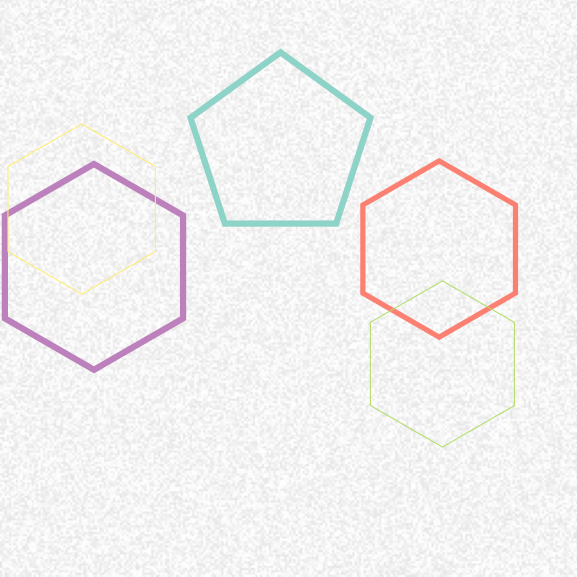[{"shape": "pentagon", "thickness": 3, "radius": 0.82, "center": [0.486, 0.745]}, {"shape": "hexagon", "thickness": 2.5, "radius": 0.76, "center": [0.76, 0.568]}, {"shape": "hexagon", "thickness": 0.5, "radius": 0.72, "center": [0.766, 0.369]}, {"shape": "hexagon", "thickness": 3, "radius": 0.89, "center": [0.163, 0.537]}, {"shape": "hexagon", "thickness": 0.5, "radius": 0.74, "center": [0.141, 0.637]}]